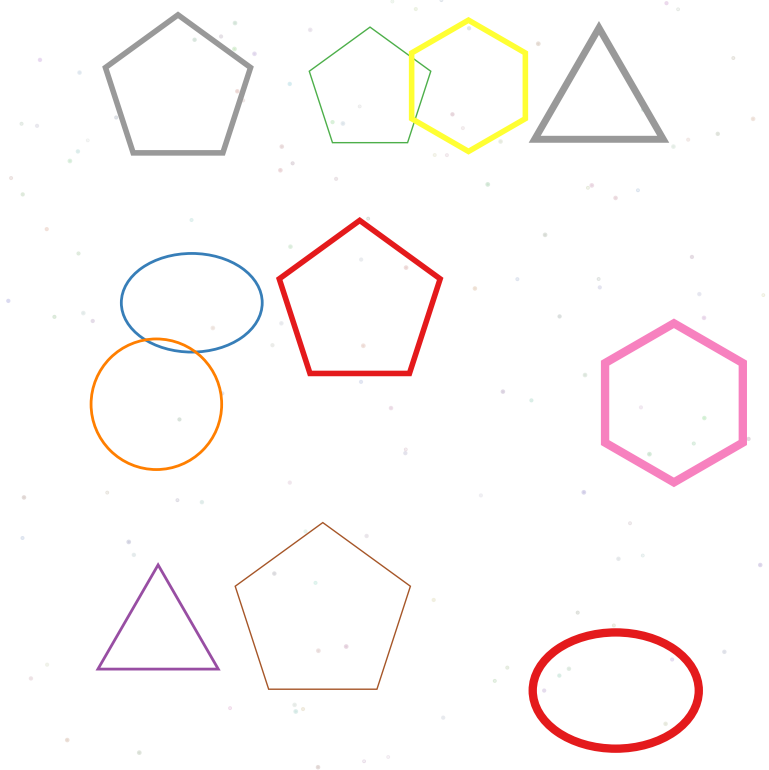[{"shape": "pentagon", "thickness": 2, "radius": 0.55, "center": [0.467, 0.604]}, {"shape": "oval", "thickness": 3, "radius": 0.54, "center": [0.8, 0.103]}, {"shape": "oval", "thickness": 1, "radius": 0.46, "center": [0.249, 0.607]}, {"shape": "pentagon", "thickness": 0.5, "radius": 0.41, "center": [0.481, 0.882]}, {"shape": "triangle", "thickness": 1, "radius": 0.45, "center": [0.205, 0.176]}, {"shape": "circle", "thickness": 1, "radius": 0.42, "center": [0.203, 0.475]}, {"shape": "hexagon", "thickness": 2, "radius": 0.43, "center": [0.608, 0.889]}, {"shape": "pentagon", "thickness": 0.5, "radius": 0.6, "center": [0.419, 0.202]}, {"shape": "hexagon", "thickness": 3, "radius": 0.52, "center": [0.875, 0.477]}, {"shape": "triangle", "thickness": 2.5, "radius": 0.48, "center": [0.778, 0.867]}, {"shape": "pentagon", "thickness": 2, "radius": 0.5, "center": [0.231, 0.882]}]